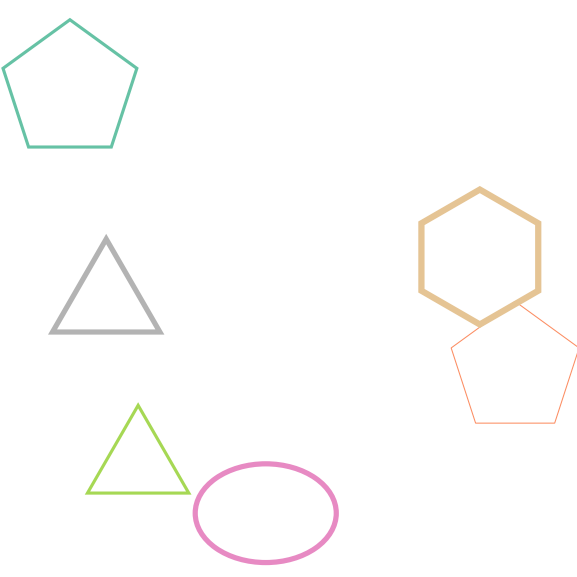[{"shape": "pentagon", "thickness": 1.5, "radius": 0.61, "center": [0.121, 0.843]}, {"shape": "pentagon", "thickness": 0.5, "radius": 0.58, "center": [0.892, 0.361]}, {"shape": "oval", "thickness": 2.5, "radius": 0.61, "center": [0.46, 0.111]}, {"shape": "triangle", "thickness": 1.5, "radius": 0.51, "center": [0.239, 0.196]}, {"shape": "hexagon", "thickness": 3, "radius": 0.58, "center": [0.831, 0.554]}, {"shape": "triangle", "thickness": 2.5, "radius": 0.54, "center": [0.184, 0.478]}]